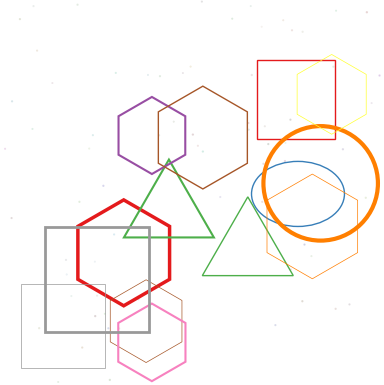[{"shape": "hexagon", "thickness": 2.5, "radius": 0.69, "center": [0.321, 0.343]}, {"shape": "square", "thickness": 1, "radius": 0.51, "center": [0.769, 0.742]}, {"shape": "oval", "thickness": 1, "radius": 0.6, "center": [0.774, 0.496]}, {"shape": "triangle", "thickness": 1.5, "radius": 0.67, "center": [0.439, 0.451]}, {"shape": "triangle", "thickness": 1, "radius": 0.68, "center": [0.644, 0.352]}, {"shape": "hexagon", "thickness": 1.5, "radius": 0.5, "center": [0.395, 0.648]}, {"shape": "hexagon", "thickness": 0.5, "radius": 0.68, "center": [0.811, 0.412]}, {"shape": "circle", "thickness": 3, "radius": 0.74, "center": [0.833, 0.524]}, {"shape": "hexagon", "thickness": 0.5, "radius": 0.52, "center": [0.861, 0.755]}, {"shape": "hexagon", "thickness": 1, "radius": 0.67, "center": [0.527, 0.643]}, {"shape": "hexagon", "thickness": 0.5, "radius": 0.54, "center": [0.379, 0.166]}, {"shape": "hexagon", "thickness": 1.5, "radius": 0.5, "center": [0.394, 0.111]}, {"shape": "square", "thickness": 2, "radius": 0.68, "center": [0.251, 0.274]}, {"shape": "square", "thickness": 0.5, "radius": 0.55, "center": [0.164, 0.153]}]